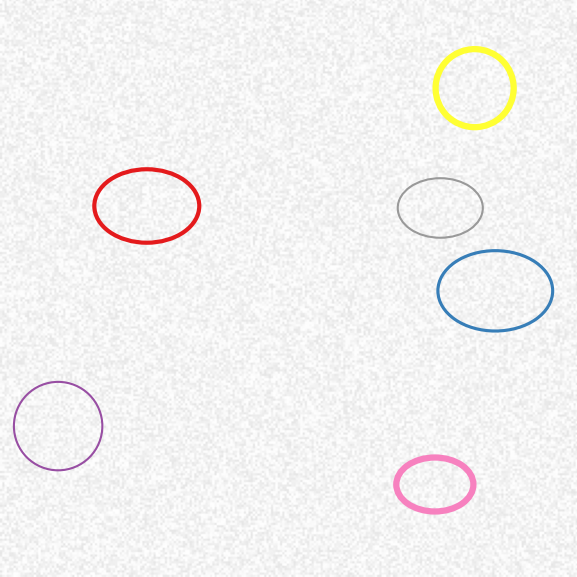[{"shape": "oval", "thickness": 2, "radius": 0.45, "center": [0.254, 0.642]}, {"shape": "oval", "thickness": 1.5, "radius": 0.5, "center": [0.858, 0.496]}, {"shape": "circle", "thickness": 1, "radius": 0.38, "center": [0.101, 0.261]}, {"shape": "circle", "thickness": 3, "radius": 0.34, "center": [0.822, 0.847]}, {"shape": "oval", "thickness": 3, "radius": 0.33, "center": [0.753, 0.16]}, {"shape": "oval", "thickness": 1, "radius": 0.37, "center": [0.762, 0.639]}]